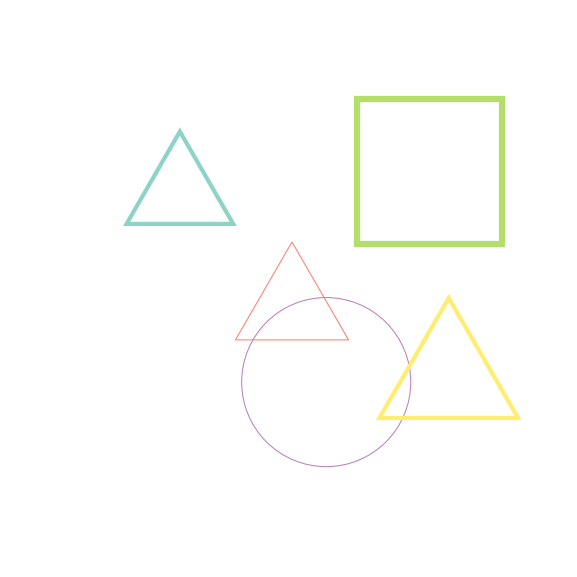[{"shape": "triangle", "thickness": 2, "radius": 0.53, "center": [0.311, 0.665]}, {"shape": "triangle", "thickness": 0.5, "radius": 0.57, "center": [0.506, 0.467]}, {"shape": "square", "thickness": 3, "radius": 0.63, "center": [0.744, 0.703]}, {"shape": "circle", "thickness": 0.5, "radius": 0.73, "center": [0.565, 0.337]}, {"shape": "triangle", "thickness": 2, "radius": 0.69, "center": [0.777, 0.345]}]